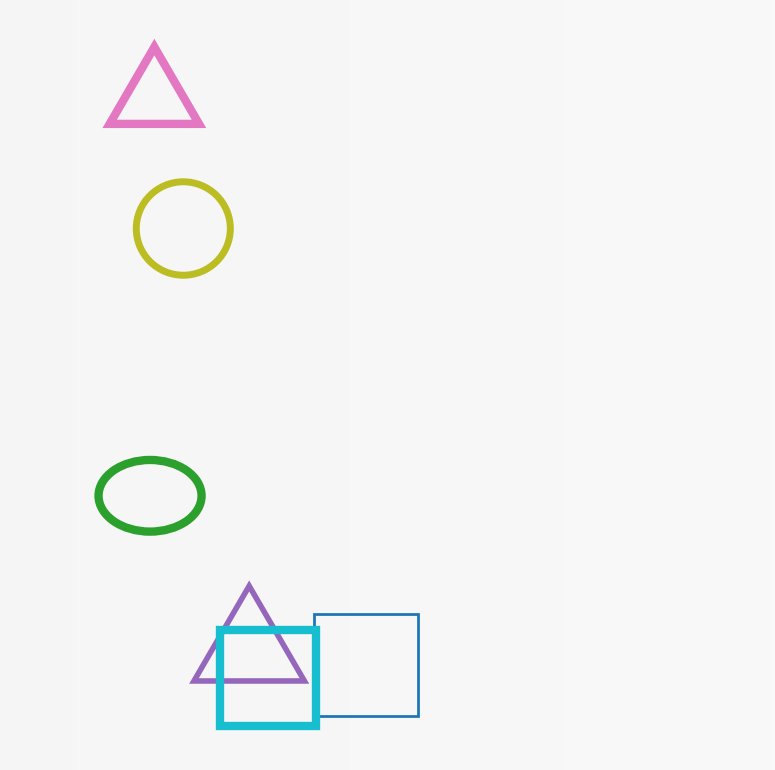[{"shape": "square", "thickness": 1, "radius": 0.33, "center": [0.472, 0.136]}, {"shape": "oval", "thickness": 3, "radius": 0.33, "center": [0.194, 0.356]}, {"shape": "triangle", "thickness": 2, "radius": 0.41, "center": [0.322, 0.157]}, {"shape": "triangle", "thickness": 3, "radius": 0.33, "center": [0.199, 0.872]}, {"shape": "circle", "thickness": 2.5, "radius": 0.3, "center": [0.237, 0.703]}, {"shape": "square", "thickness": 3, "radius": 0.31, "center": [0.346, 0.119]}]